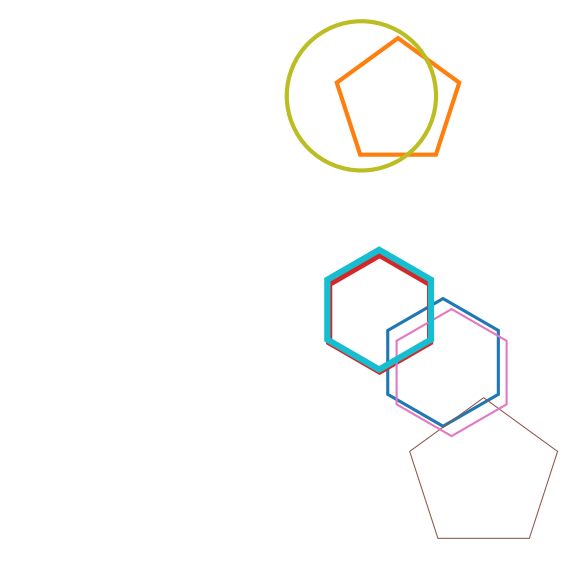[{"shape": "hexagon", "thickness": 1.5, "radius": 0.55, "center": [0.767, 0.372]}, {"shape": "pentagon", "thickness": 2, "radius": 0.56, "center": [0.689, 0.822]}, {"shape": "hexagon", "thickness": 3, "radius": 0.5, "center": [0.657, 0.457]}, {"shape": "pentagon", "thickness": 0.5, "radius": 0.67, "center": [0.837, 0.176]}, {"shape": "hexagon", "thickness": 1, "radius": 0.55, "center": [0.782, 0.354]}, {"shape": "circle", "thickness": 2, "radius": 0.65, "center": [0.626, 0.833]}, {"shape": "hexagon", "thickness": 3, "radius": 0.52, "center": [0.657, 0.463]}]